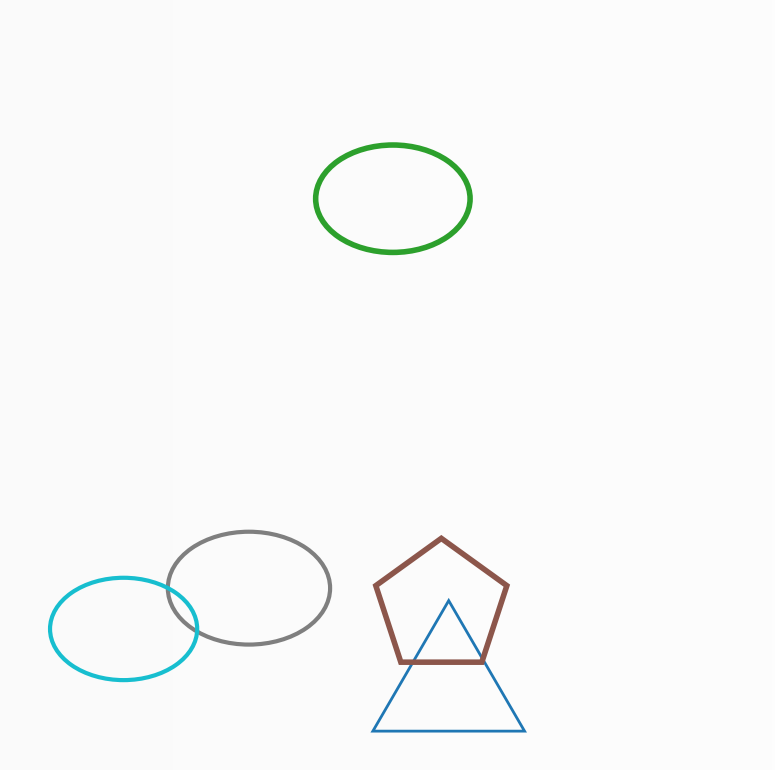[{"shape": "triangle", "thickness": 1, "radius": 0.57, "center": [0.579, 0.107]}, {"shape": "oval", "thickness": 2, "radius": 0.5, "center": [0.507, 0.742]}, {"shape": "pentagon", "thickness": 2, "radius": 0.44, "center": [0.569, 0.212]}, {"shape": "oval", "thickness": 1.5, "radius": 0.52, "center": [0.321, 0.236]}, {"shape": "oval", "thickness": 1.5, "radius": 0.47, "center": [0.159, 0.183]}]